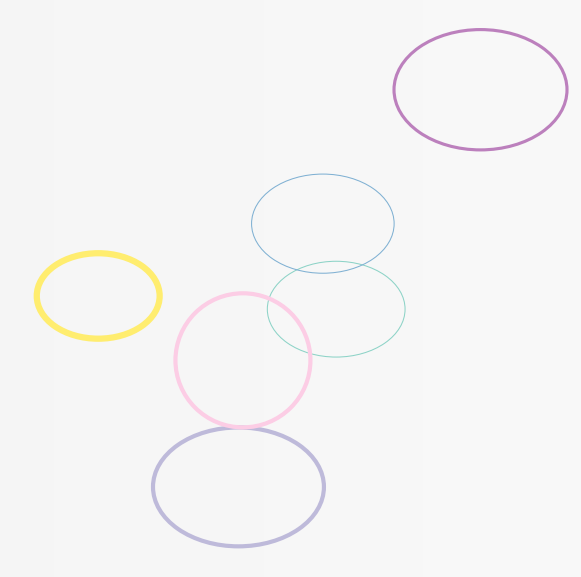[{"shape": "oval", "thickness": 0.5, "radius": 0.59, "center": [0.578, 0.464]}, {"shape": "oval", "thickness": 2, "radius": 0.74, "center": [0.41, 0.156]}, {"shape": "oval", "thickness": 0.5, "radius": 0.61, "center": [0.555, 0.612]}, {"shape": "circle", "thickness": 2, "radius": 0.58, "center": [0.418, 0.375]}, {"shape": "oval", "thickness": 1.5, "radius": 0.74, "center": [0.827, 0.844]}, {"shape": "oval", "thickness": 3, "radius": 0.53, "center": [0.169, 0.487]}]